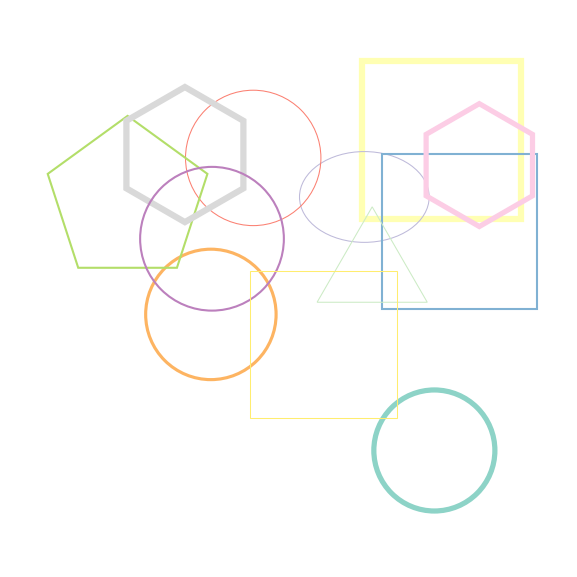[{"shape": "circle", "thickness": 2.5, "radius": 0.52, "center": [0.752, 0.219]}, {"shape": "square", "thickness": 3, "radius": 0.69, "center": [0.764, 0.757]}, {"shape": "oval", "thickness": 0.5, "radius": 0.56, "center": [0.631, 0.658]}, {"shape": "circle", "thickness": 0.5, "radius": 0.59, "center": [0.438, 0.726]}, {"shape": "square", "thickness": 1, "radius": 0.67, "center": [0.795, 0.598]}, {"shape": "circle", "thickness": 1.5, "radius": 0.56, "center": [0.365, 0.455]}, {"shape": "pentagon", "thickness": 1, "radius": 0.73, "center": [0.221, 0.653]}, {"shape": "hexagon", "thickness": 2.5, "radius": 0.53, "center": [0.83, 0.713]}, {"shape": "hexagon", "thickness": 3, "radius": 0.58, "center": [0.32, 0.731]}, {"shape": "circle", "thickness": 1, "radius": 0.62, "center": [0.367, 0.586]}, {"shape": "triangle", "thickness": 0.5, "radius": 0.55, "center": [0.644, 0.531]}, {"shape": "square", "thickness": 0.5, "radius": 0.64, "center": [0.561, 0.402]}]